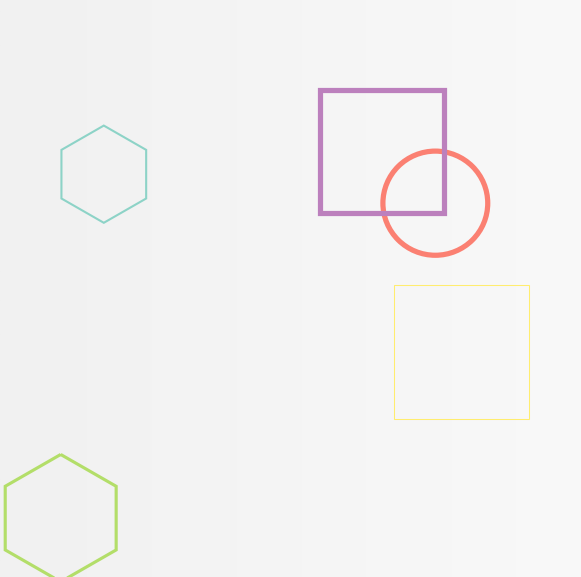[{"shape": "hexagon", "thickness": 1, "radius": 0.42, "center": [0.179, 0.698]}, {"shape": "circle", "thickness": 2.5, "radius": 0.45, "center": [0.749, 0.647]}, {"shape": "hexagon", "thickness": 1.5, "radius": 0.55, "center": [0.104, 0.102]}, {"shape": "square", "thickness": 2.5, "radius": 0.53, "center": [0.657, 0.737]}, {"shape": "square", "thickness": 0.5, "radius": 0.58, "center": [0.794, 0.389]}]